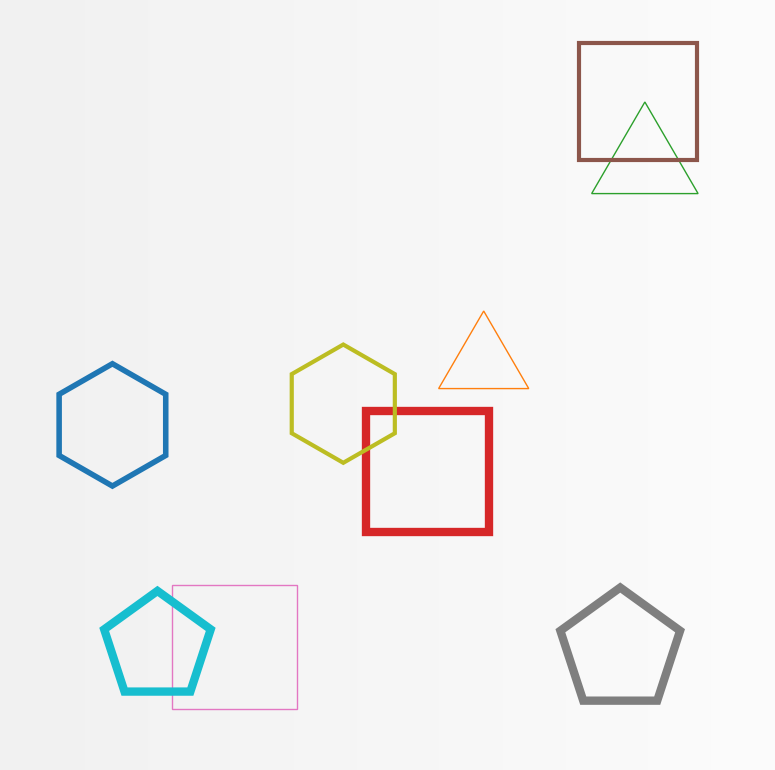[{"shape": "hexagon", "thickness": 2, "radius": 0.4, "center": [0.145, 0.448]}, {"shape": "triangle", "thickness": 0.5, "radius": 0.34, "center": [0.624, 0.529]}, {"shape": "triangle", "thickness": 0.5, "radius": 0.4, "center": [0.832, 0.788]}, {"shape": "square", "thickness": 3, "radius": 0.39, "center": [0.552, 0.388]}, {"shape": "square", "thickness": 1.5, "radius": 0.38, "center": [0.824, 0.868]}, {"shape": "square", "thickness": 0.5, "radius": 0.4, "center": [0.303, 0.16]}, {"shape": "pentagon", "thickness": 3, "radius": 0.41, "center": [0.8, 0.156]}, {"shape": "hexagon", "thickness": 1.5, "radius": 0.38, "center": [0.443, 0.476]}, {"shape": "pentagon", "thickness": 3, "radius": 0.36, "center": [0.203, 0.16]}]